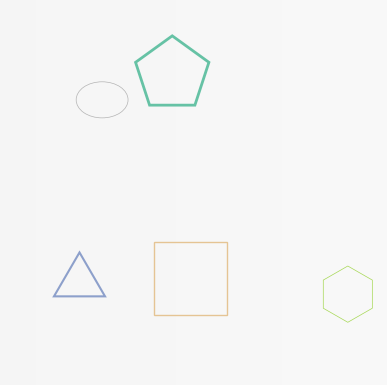[{"shape": "pentagon", "thickness": 2, "radius": 0.5, "center": [0.444, 0.807]}, {"shape": "triangle", "thickness": 1.5, "radius": 0.38, "center": [0.205, 0.268]}, {"shape": "hexagon", "thickness": 0.5, "radius": 0.37, "center": [0.898, 0.236]}, {"shape": "square", "thickness": 1, "radius": 0.47, "center": [0.492, 0.276]}, {"shape": "oval", "thickness": 0.5, "radius": 0.33, "center": [0.264, 0.741]}]